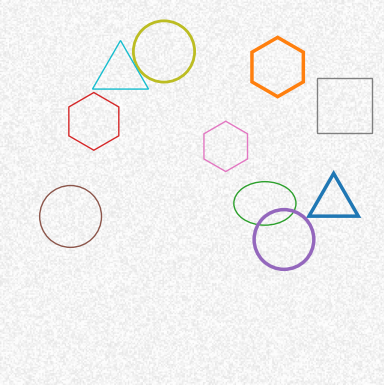[{"shape": "triangle", "thickness": 2.5, "radius": 0.37, "center": [0.867, 0.476]}, {"shape": "hexagon", "thickness": 2.5, "radius": 0.39, "center": [0.721, 0.826]}, {"shape": "oval", "thickness": 1, "radius": 0.4, "center": [0.688, 0.472]}, {"shape": "hexagon", "thickness": 1, "radius": 0.37, "center": [0.244, 0.685]}, {"shape": "circle", "thickness": 2.5, "radius": 0.39, "center": [0.738, 0.378]}, {"shape": "circle", "thickness": 1, "radius": 0.4, "center": [0.183, 0.438]}, {"shape": "hexagon", "thickness": 1, "radius": 0.33, "center": [0.586, 0.62]}, {"shape": "square", "thickness": 1, "radius": 0.35, "center": [0.895, 0.726]}, {"shape": "circle", "thickness": 2, "radius": 0.4, "center": [0.426, 0.866]}, {"shape": "triangle", "thickness": 1, "radius": 0.42, "center": [0.313, 0.811]}]